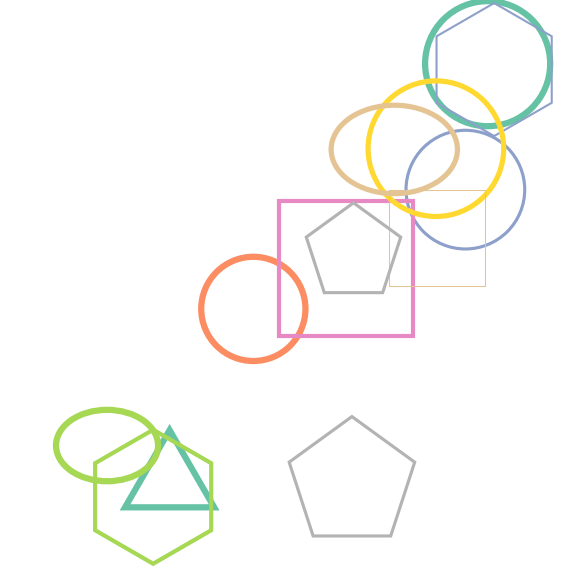[{"shape": "triangle", "thickness": 3, "radius": 0.45, "center": [0.294, 0.165]}, {"shape": "circle", "thickness": 3, "radius": 0.54, "center": [0.844, 0.889]}, {"shape": "circle", "thickness": 3, "radius": 0.45, "center": [0.439, 0.464]}, {"shape": "hexagon", "thickness": 1, "radius": 0.58, "center": [0.856, 0.879]}, {"shape": "circle", "thickness": 1.5, "radius": 0.51, "center": [0.806, 0.671]}, {"shape": "square", "thickness": 2, "radius": 0.58, "center": [0.599, 0.534]}, {"shape": "hexagon", "thickness": 2, "radius": 0.58, "center": [0.265, 0.139]}, {"shape": "oval", "thickness": 3, "radius": 0.44, "center": [0.185, 0.228]}, {"shape": "circle", "thickness": 2.5, "radius": 0.59, "center": [0.755, 0.742]}, {"shape": "oval", "thickness": 2.5, "radius": 0.55, "center": [0.683, 0.74]}, {"shape": "square", "thickness": 0.5, "radius": 0.42, "center": [0.756, 0.587]}, {"shape": "pentagon", "thickness": 1.5, "radius": 0.43, "center": [0.612, 0.562]}, {"shape": "pentagon", "thickness": 1.5, "radius": 0.57, "center": [0.609, 0.164]}]